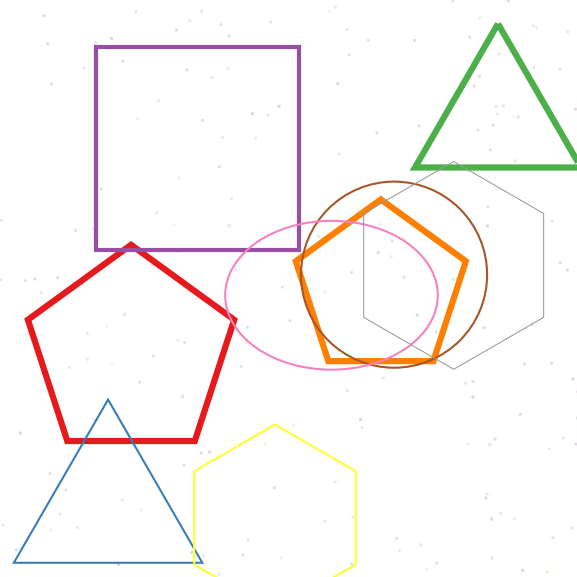[{"shape": "pentagon", "thickness": 3, "radius": 0.94, "center": [0.227, 0.387]}, {"shape": "triangle", "thickness": 1, "radius": 0.94, "center": [0.187, 0.119]}, {"shape": "triangle", "thickness": 3, "radius": 0.83, "center": [0.862, 0.792]}, {"shape": "square", "thickness": 2, "radius": 0.88, "center": [0.342, 0.742]}, {"shape": "pentagon", "thickness": 3, "radius": 0.77, "center": [0.659, 0.499]}, {"shape": "hexagon", "thickness": 1, "radius": 0.81, "center": [0.476, 0.102]}, {"shape": "circle", "thickness": 1, "radius": 0.81, "center": [0.682, 0.524]}, {"shape": "oval", "thickness": 1, "radius": 0.92, "center": [0.574, 0.488]}, {"shape": "hexagon", "thickness": 0.5, "radius": 0.9, "center": [0.786, 0.54]}]